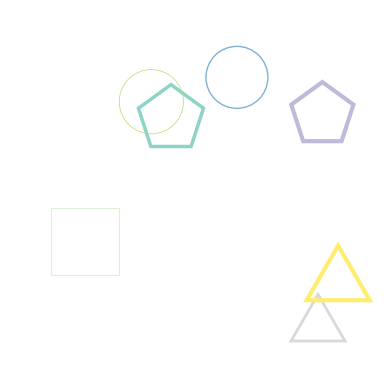[{"shape": "pentagon", "thickness": 2.5, "radius": 0.44, "center": [0.444, 0.691]}, {"shape": "pentagon", "thickness": 3, "radius": 0.42, "center": [0.837, 0.702]}, {"shape": "circle", "thickness": 1, "radius": 0.4, "center": [0.615, 0.799]}, {"shape": "circle", "thickness": 0.5, "radius": 0.42, "center": [0.393, 0.736]}, {"shape": "triangle", "thickness": 2, "radius": 0.4, "center": [0.826, 0.155]}, {"shape": "square", "thickness": 0.5, "radius": 0.44, "center": [0.222, 0.373]}, {"shape": "triangle", "thickness": 3, "radius": 0.47, "center": [0.878, 0.268]}]